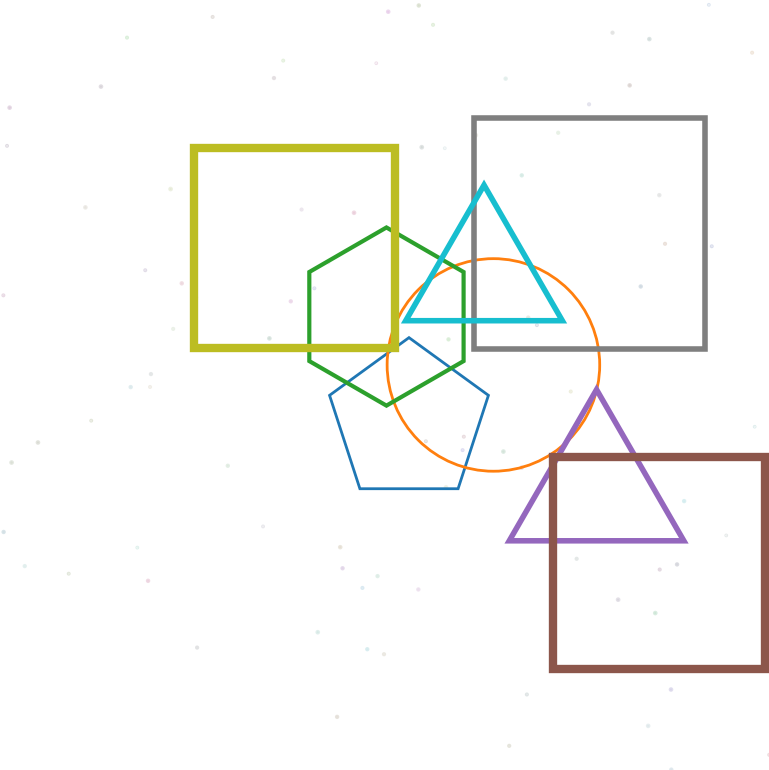[{"shape": "pentagon", "thickness": 1, "radius": 0.54, "center": [0.531, 0.453]}, {"shape": "circle", "thickness": 1, "radius": 0.69, "center": [0.641, 0.526]}, {"shape": "hexagon", "thickness": 1.5, "radius": 0.58, "center": [0.502, 0.589]}, {"shape": "triangle", "thickness": 2, "radius": 0.65, "center": [0.775, 0.363]}, {"shape": "square", "thickness": 3, "radius": 0.69, "center": [0.855, 0.269]}, {"shape": "square", "thickness": 2, "radius": 0.75, "center": [0.766, 0.697]}, {"shape": "square", "thickness": 3, "radius": 0.65, "center": [0.382, 0.678]}, {"shape": "triangle", "thickness": 2, "radius": 0.59, "center": [0.629, 0.642]}]